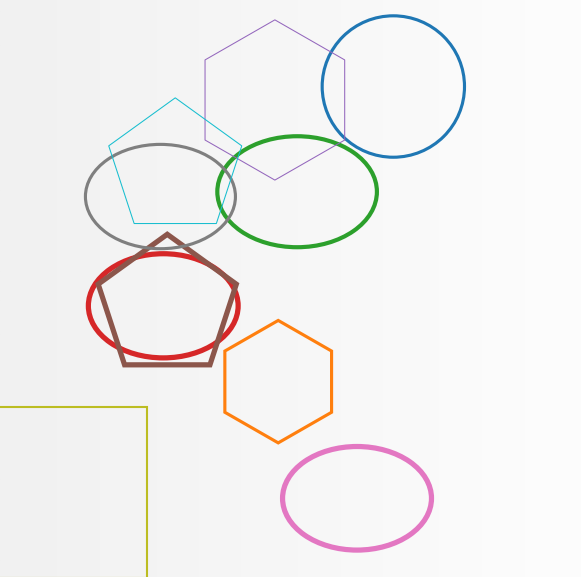[{"shape": "circle", "thickness": 1.5, "radius": 0.61, "center": [0.677, 0.849]}, {"shape": "hexagon", "thickness": 1.5, "radius": 0.53, "center": [0.479, 0.338]}, {"shape": "oval", "thickness": 2, "radius": 0.69, "center": [0.511, 0.667]}, {"shape": "oval", "thickness": 2.5, "radius": 0.64, "center": [0.281, 0.47]}, {"shape": "hexagon", "thickness": 0.5, "radius": 0.69, "center": [0.473, 0.826]}, {"shape": "pentagon", "thickness": 2.5, "radius": 0.62, "center": [0.288, 0.468]}, {"shape": "oval", "thickness": 2.5, "radius": 0.64, "center": [0.614, 0.136]}, {"shape": "oval", "thickness": 1.5, "radius": 0.65, "center": [0.276, 0.659]}, {"shape": "square", "thickness": 1, "radius": 0.74, "center": [0.104, 0.147]}, {"shape": "pentagon", "thickness": 0.5, "radius": 0.6, "center": [0.302, 0.709]}]